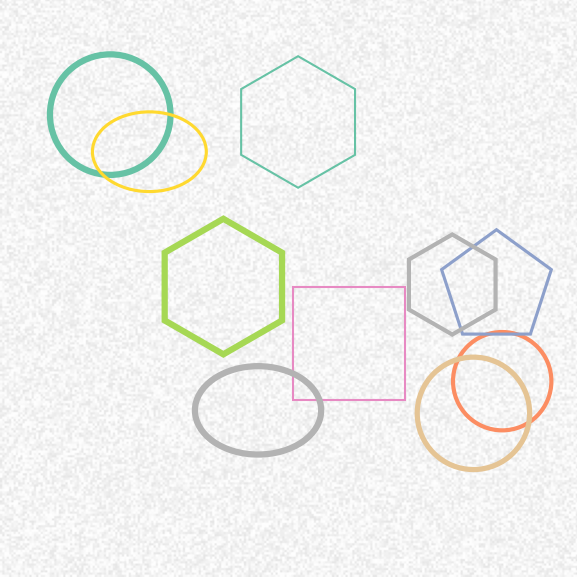[{"shape": "circle", "thickness": 3, "radius": 0.52, "center": [0.191, 0.801]}, {"shape": "hexagon", "thickness": 1, "radius": 0.57, "center": [0.516, 0.788]}, {"shape": "circle", "thickness": 2, "radius": 0.43, "center": [0.87, 0.339]}, {"shape": "pentagon", "thickness": 1.5, "radius": 0.5, "center": [0.86, 0.501]}, {"shape": "square", "thickness": 1, "radius": 0.49, "center": [0.604, 0.404]}, {"shape": "hexagon", "thickness": 3, "radius": 0.59, "center": [0.387, 0.503]}, {"shape": "oval", "thickness": 1.5, "radius": 0.49, "center": [0.259, 0.736]}, {"shape": "circle", "thickness": 2.5, "radius": 0.49, "center": [0.82, 0.283]}, {"shape": "hexagon", "thickness": 2, "radius": 0.43, "center": [0.783, 0.506]}, {"shape": "oval", "thickness": 3, "radius": 0.55, "center": [0.447, 0.289]}]